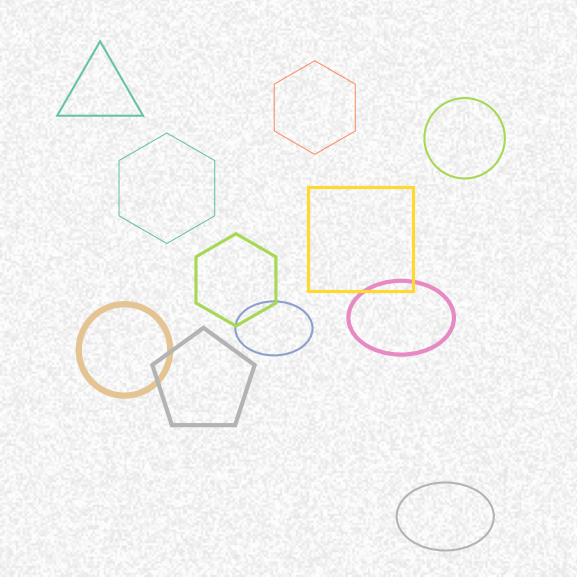[{"shape": "triangle", "thickness": 1, "radius": 0.43, "center": [0.173, 0.842]}, {"shape": "hexagon", "thickness": 0.5, "radius": 0.48, "center": [0.289, 0.673]}, {"shape": "hexagon", "thickness": 0.5, "radius": 0.41, "center": [0.545, 0.813]}, {"shape": "oval", "thickness": 1, "radius": 0.33, "center": [0.474, 0.43]}, {"shape": "oval", "thickness": 2, "radius": 0.46, "center": [0.695, 0.449]}, {"shape": "hexagon", "thickness": 1.5, "radius": 0.4, "center": [0.409, 0.514]}, {"shape": "circle", "thickness": 1, "radius": 0.35, "center": [0.805, 0.76]}, {"shape": "square", "thickness": 1.5, "radius": 0.45, "center": [0.625, 0.585]}, {"shape": "circle", "thickness": 3, "radius": 0.4, "center": [0.216, 0.393]}, {"shape": "oval", "thickness": 1, "radius": 0.42, "center": [0.771, 0.105]}, {"shape": "pentagon", "thickness": 2, "radius": 0.47, "center": [0.352, 0.338]}]